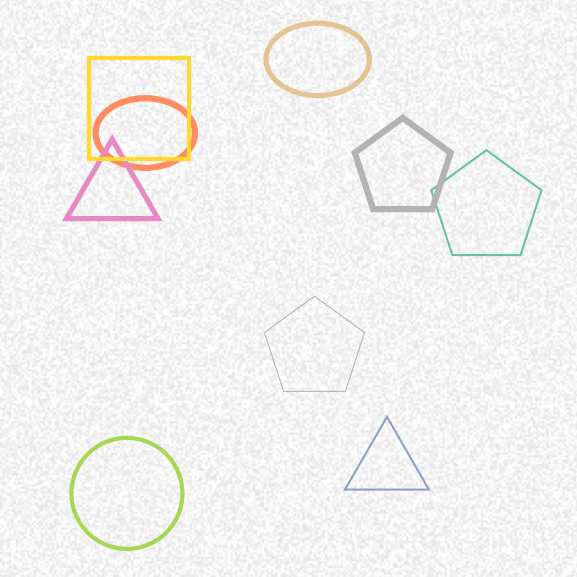[{"shape": "pentagon", "thickness": 1, "radius": 0.5, "center": [0.842, 0.639]}, {"shape": "oval", "thickness": 3, "radius": 0.43, "center": [0.252, 0.769]}, {"shape": "triangle", "thickness": 1, "radius": 0.42, "center": [0.67, 0.193]}, {"shape": "triangle", "thickness": 2.5, "radius": 0.46, "center": [0.194, 0.666]}, {"shape": "circle", "thickness": 2, "radius": 0.48, "center": [0.22, 0.145]}, {"shape": "square", "thickness": 2, "radius": 0.43, "center": [0.241, 0.812]}, {"shape": "oval", "thickness": 2.5, "radius": 0.45, "center": [0.55, 0.896]}, {"shape": "pentagon", "thickness": 0.5, "radius": 0.46, "center": [0.545, 0.395]}, {"shape": "pentagon", "thickness": 3, "radius": 0.44, "center": [0.697, 0.708]}]